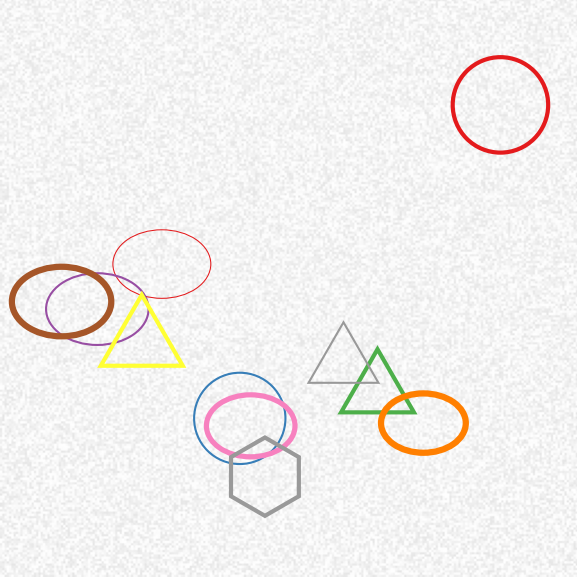[{"shape": "oval", "thickness": 0.5, "radius": 0.42, "center": [0.28, 0.542]}, {"shape": "circle", "thickness": 2, "radius": 0.41, "center": [0.867, 0.818]}, {"shape": "circle", "thickness": 1, "radius": 0.4, "center": [0.415, 0.275]}, {"shape": "triangle", "thickness": 2, "radius": 0.36, "center": [0.654, 0.322]}, {"shape": "oval", "thickness": 1, "radius": 0.44, "center": [0.169, 0.464]}, {"shape": "oval", "thickness": 3, "radius": 0.37, "center": [0.733, 0.267]}, {"shape": "triangle", "thickness": 2, "radius": 0.41, "center": [0.245, 0.407]}, {"shape": "oval", "thickness": 3, "radius": 0.43, "center": [0.107, 0.477]}, {"shape": "oval", "thickness": 2.5, "radius": 0.38, "center": [0.434, 0.262]}, {"shape": "triangle", "thickness": 1, "radius": 0.35, "center": [0.595, 0.371]}, {"shape": "hexagon", "thickness": 2, "radius": 0.34, "center": [0.459, 0.174]}]